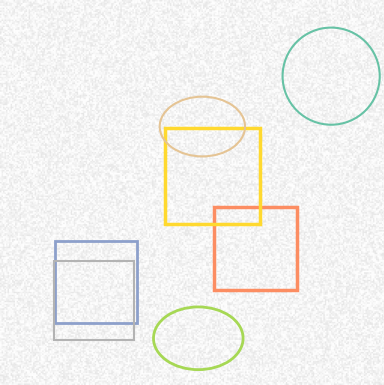[{"shape": "circle", "thickness": 1.5, "radius": 0.63, "center": [0.86, 0.802]}, {"shape": "square", "thickness": 2.5, "radius": 0.54, "center": [0.664, 0.355]}, {"shape": "square", "thickness": 2, "radius": 0.53, "center": [0.249, 0.266]}, {"shape": "oval", "thickness": 2, "radius": 0.58, "center": [0.515, 0.121]}, {"shape": "square", "thickness": 2.5, "radius": 0.62, "center": [0.552, 0.542]}, {"shape": "oval", "thickness": 1.5, "radius": 0.55, "center": [0.526, 0.671]}, {"shape": "square", "thickness": 1.5, "radius": 0.51, "center": [0.244, 0.22]}]